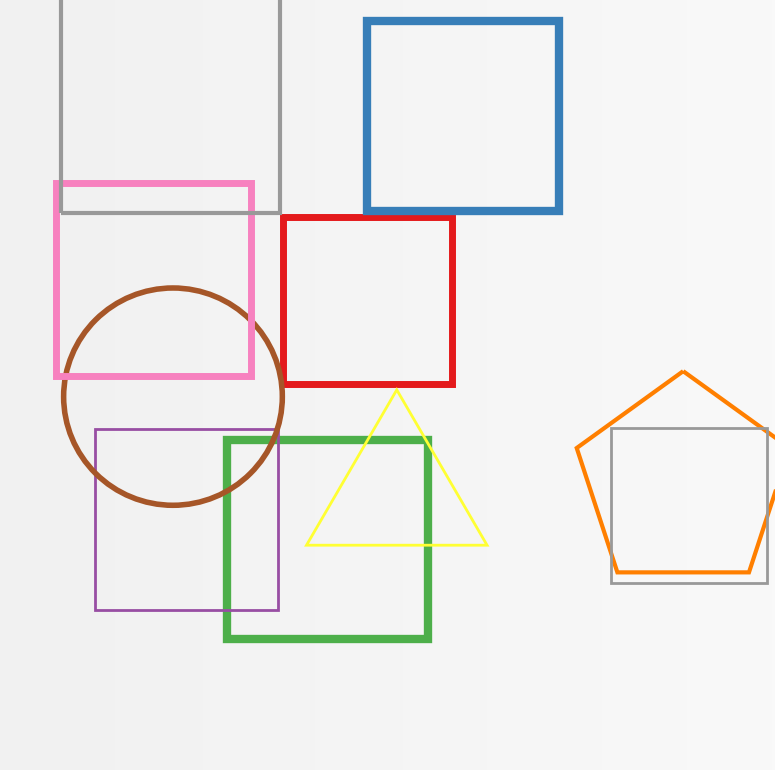[{"shape": "square", "thickness": 2.5, "radius": 0.54, "center": [0.474, 0.61]}, {"shape": "square", "thickness": 3, "radius": 0.62, "center": [0.598, 0.849]}, {"shape": "square", "thickness": 3, "radius": 0.65, "center": [0.423, 0.299]}, {"shape": "square", "thickness": 1, "radius": 0.59, "center": [0.241, 0.325]}, {"shape": "pentagon", "thickness": 1.5, "radius": 0.72, "center": [0.882, 0.374]}, {"shape": "triangle", "thickness": 1, "radius": 0.67, "center": [0.512, 0.359]}, {"shape": "circle", "thickness": 2, "radius": 0.71, "center": [0.223, 0.485]}, {"shape": "square", "thickness": 2.5, "radius": 0.63, "center": [0.198, 0.637]}, {"shape": "square", "thickness": 1.5, "radius": 0.7, "center": [0.22, 0.864]}, {"shape": "square", "thickness": 1, "radius": 0.5, "center": [0.889, 0.343]}]